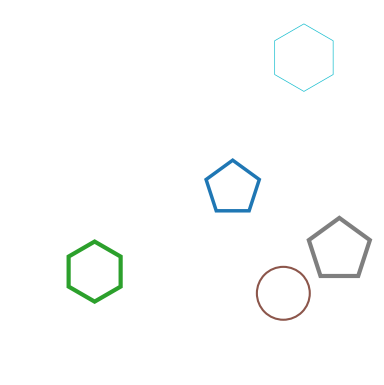[{"shape": "pentagon", "thickness": 2.5, "radius": 0.36, "center": [0.604, 0.511]}, {"shape": "hexagon", "thickness": 3, "radius": 0.39, "center": [0.246, 0.295]}, {"shape": "circle", "thickness": 1.5, "radius": 0.34, "center": [0.736, 0.238]}, {"shape": "pentagon", "thickness": 3, "radius": 0.42, "center": [0.881, 0.351]}, {"shape": "hexagon", "thickness": 0.5, "radius": 0.44, "center": [0.789, 0.85]}]